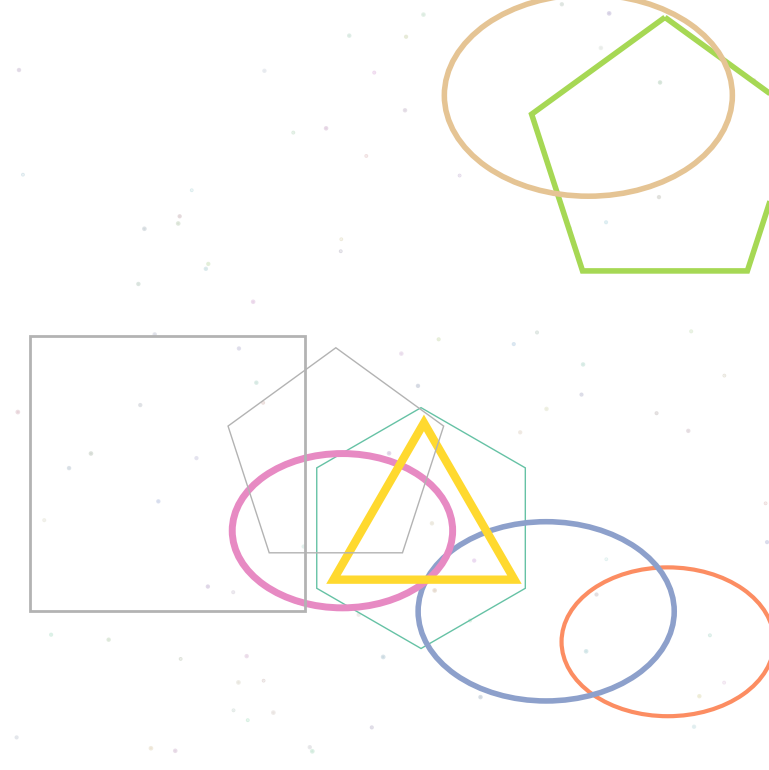[{"shape": "hexagon", "thickness": 0.5, "radius": 0.78, "center": [0.547, 0.314]}, {"shape": "oval", "thickness": 1.5, "radius": 0.69, "center": [0.867, 0.167]}, {"shape": "oval", "thickness": 2, "radius": 0.83, "center": [0.709, 0.206]}, {"shape": "oval", "thickness": 2.5, "radius": 0.72, "center": [0.445, 0.311]}, {"shape": "pentagon", "thickness": 2, "radius": 0.91, "center": [0.864, 0.795]}, {"shape": "triangle", "thickness": 3, "radius": 0.68, "center": [0.551, 0.315]}, {"shape": "oval", "thickness": 2, "radius": 0.94, "center": [0.764, 0.876]}, {"shape": "pentagon", "thickness": 0.5, "radius": 0.74, "center": [0.436, 0.401]}, {"shape": "square", "thickness": 1, "radius": 0.89, "center": [0.218, 0.385]}]